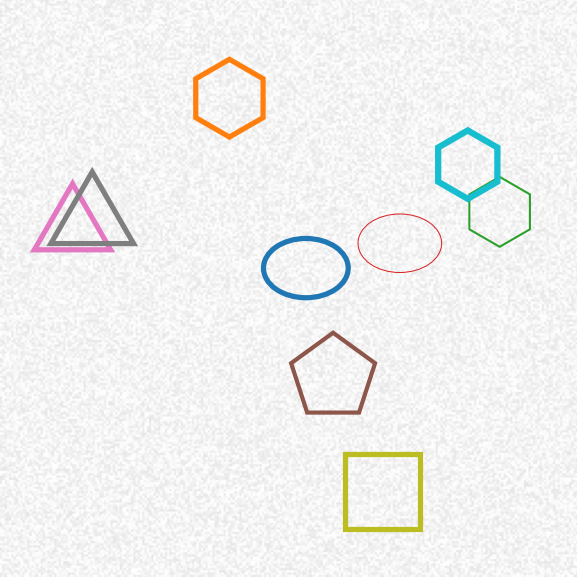[{"shape": "oval", "thickness": 2.5, "radius": 0.37, "center": [0.53, 0.535]}, {"shape": "hexagon", "thickness": 2.5, "radius": 0.34, "center": [0.397, 0.829]}, {"shape": "hexagon", "thickness": 1, "radius": 0.3, "center": [0.865, 0.632]}, {"shape": "oval", "thickness": 0.5, "radius": 0.36, "center": [0.692, 0.578]}, {"shape": "pentagon", "thickness": 2, "radius": 0.38, "center": [0.577, 0.347]}, {"shape": "triangle", "thickness": 2.5, "radius": 0.38, "center": [0.126, 0.605]}, {"shape": "triangle", "thickness": 2.5, "radius": 0.41, "center": [0.16, 0.619]}, {"shape": "square", "thickness": 2.5, "radius": 0.32, "center": [0.662, 0.148]}, {"shape": "hexagon", "thickness": 3, "radius": 0.3, "center": [0.81, 0.714]}]